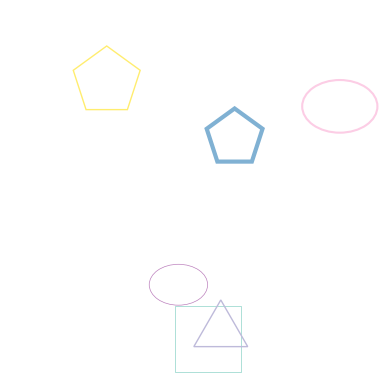[{"shape": "square", "thickness": 0.5, "radius": 0.43, "center": [0.541, 0.119]}, {"shape": "triangle", "thickness": 1, "radius": 0.4, "center": [0.573, 0.14]}, {"shape": "pentagon", "thickness": 3, "radius": 0.38, "center": [0.609, 0.642]}, {"shape": "oval", "thickness": 1.5, "radius": 0.49, "center": [0.883, 0.724]}, {"shape": "oval", "thickness": 0.5, "radius": 0.38, "center": [0.463, 0.26]}, {"shape": "pentagon", "thickness": 1, "radius": 0.46, "center": [0.277, 0.789]}]